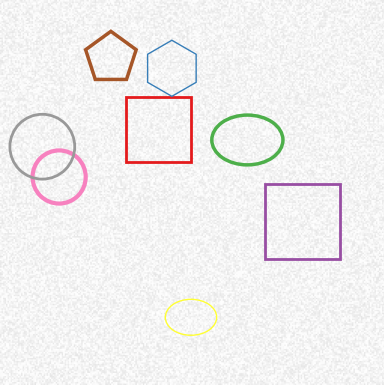[{"shape": "square", "thickness": 2, "radius": 0.42, "center": [0.412, 0.663]}, {"shape": "hexagon", "thickness": 1, "radius": 0.36, "center": [0.446, 0.823]}, {"shape": "oval", "thickness": 2.5, "radius": 0.46, "center": [0.643, 0.636]}, {"shape": "square", "thickness": 2, "radius": 0.48, "center": [0.786, 0.425]}, {"shape": "oval", "thickness": 1, "radius": 0.33, "center": [0.496, 0.176]}, {"shape": "pentagon", "thickness": 2.5, "radius": 0.35, "center": [0.288, 0.85]}, {"shape": "circle", "thickness": 3, "radius": 0.35, "center": [0.154, 0.54]}, {"shape": "circle", "thickness": 2, "radius": 0.42, "center": [0.11, 0.619]}]